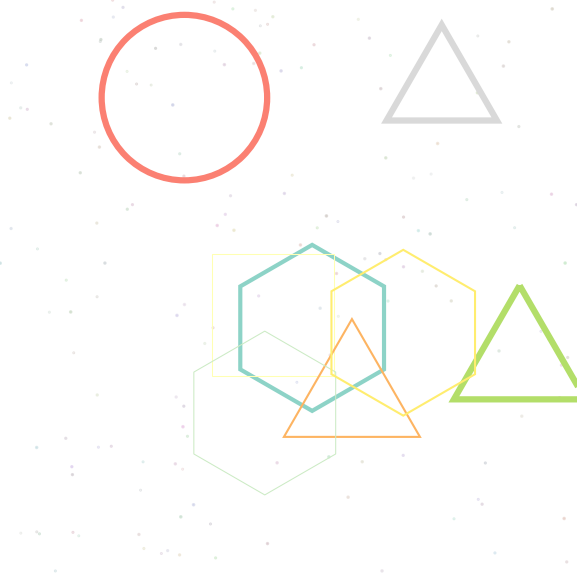[{"shape": "hexagon", "thickness": 2, "radius": 0.72, "center": [0.541, 0.431]}, {"shape": "square", "thickness": 0.5, "radius": 0.53, "center": [0.473, 0.454]}, {"shape": "circle", "thickness": 3, "radius": 0.72, "center": [0.319, 0.83]}, {"shape": "triangle", "thickness": 1, "radius": 0.68, "center": [0.609, 0.311]}, {"shape": "triangle", "thickness": 3, "radius": 0.66, "center": [0.9, 0.373]}, {"shape": "triangle", "thickness": 3, "radius": 0.55, "center": [0.765, 0.846]}, {"shape": "hexagon", "thickness": 0.5, "radius": 0.71, "center": [0.458, 0.284]}, {"shape": "hexagon", "thickness": 1, "radius": 0.72, "center": [0.698, 0.423]}]